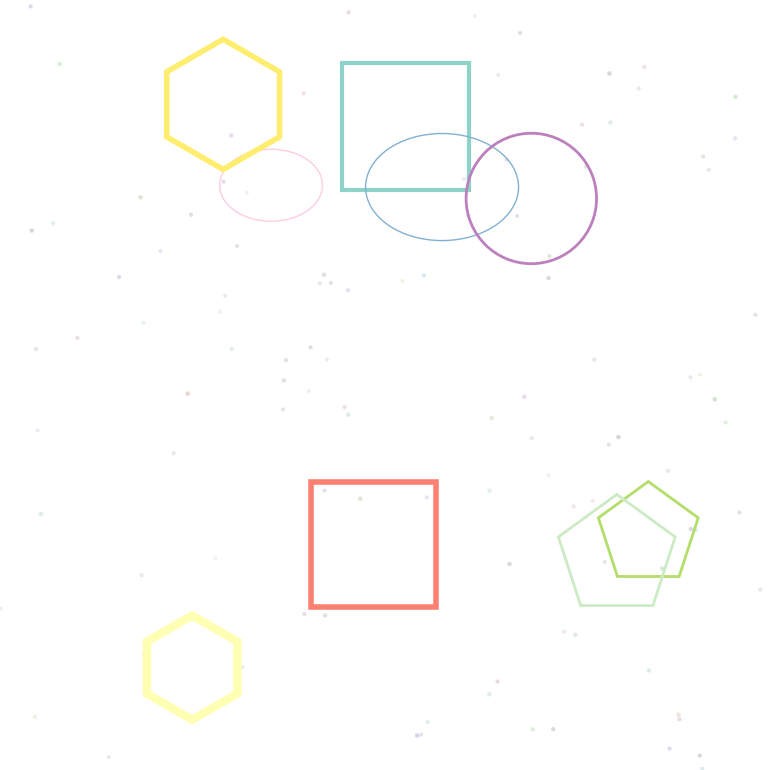[{"shape": "square", "thickness": 1.5, "radius": 0.41, "center": [0.527, 0.835]}, {"shape": "hexagon", "thickness": 3, "radius": 0.34, "center": [0.25, 0.133]}, {"shape": "square", "thickness": 2, "radius": 0.41, "center": [0.485, 0.293]}, {"shape": "oval", "thickness": 0.5, "radius": 0.5, "center": [0.574, 0.757]}, {"shape": "pentagon", "thickness": 1, "radius": 0.34, "center": [0.842, 0.306]}, {"shape": "oval", "thickness": 0.5, "radius": 0.33, "center": [0.352, 0.759]}, {"shape": "circle", "thickness": 1, "radius": 0.42, "center": [0.69, 0.742]}, {"shape": "pentagon", "thickness": 1, "radius": 0.4, "center": [0.801, 0.278]}, {"shape": "hexagon", "thickness": 2, "radius": 0.42, "center": [0.29, 0.864]}]